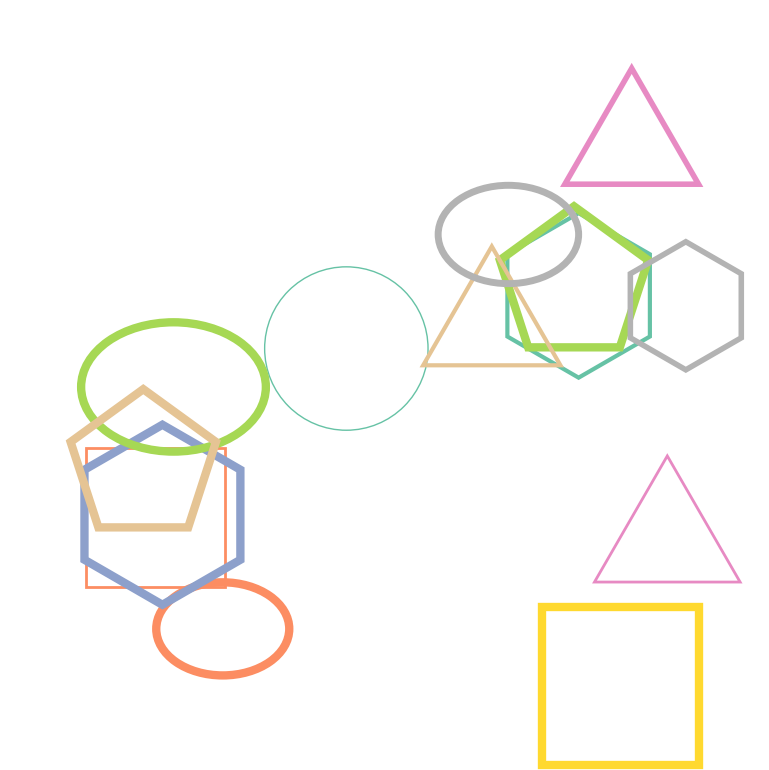[{"shape": "circle", "thickness": 0.5, "radius": 0.53, "center": [0.45, 0.547]}, {"shape": "hexagon", "thickness": 1.5, "radius": 0.53, "center": [0.751, 0.616]}, {"shape": "oval", "thickness": 3, "radius": 0.43, "center": [0.289, 0.183]}, {"shape": "square", "thickness": 1, "radius": 0.45, "center": [0.202, 0.328]}, {"shape": "hexagon", "thickness": 3, "radius": 0.58, "center": [0.211, 0.331]}, {"shape": "triangle", "thickness": 2, "radius": 0.5, "center": [0.82, 0.811]}, {"shape": "triangle", "thickness": 1, "radius": 0.55, "center": [0.867, 0.299]}, {"shape": "oval", "thickness": 3, "radius": 0.6, "center": [0.225, 0.497]}, {"shape": "pentagon", "thickness": 3, "radius": 0.51, "center": [0.745, 0.631]}, {"shape": "square", "thickness": 3, "radius": 0.51, "center": [0.806, 0.109]}, {"shape": "triangle", "thickness": 1.5, "radius": 0.51, "center": [0.639, 0.577]}, {"shape": "pentagon", "thickness": 3, "radius": 0.5, "center": [0.186, 0.395]}, {"shape": "oval", "thickness": 2.5, "radius": 0.46, "center": [0.66, 0.695]}, {"shape": "hexagon", "thickness": 2, "radius": 0.42, "center": [0.891, 0.603]}]